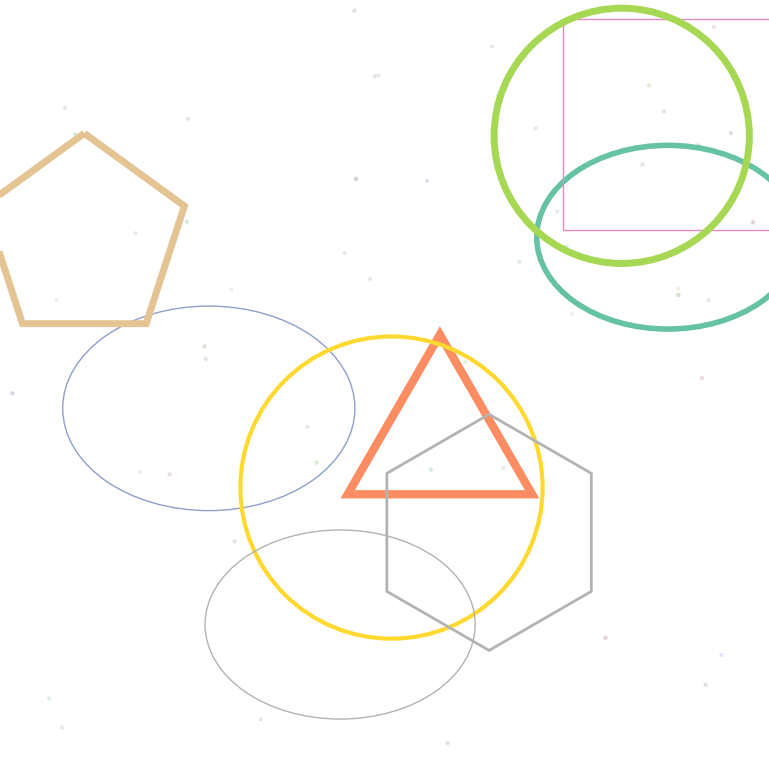[{"shape": "oval", "thickness": 2, "radius": 0.85, "center": [0.867, 0.692]}, {"shape": "triangle", "thickness": 3, "radius": 0.69, "center": [0.571, 0.427]}, {"shape": "oval", "thickness": 0.5, "radius": 0.95, "center": [0.271, 0.47]}, {"shape": "square", "thickness": 0.5, "radius": 0.68, "center": [0.868, 0.838]}, {"shape": "circle", "thickness": 2.5, "radius": 0.83, "center": [0.807, 0.824]}, {"shape": "circle", "thickness": 1.5, "radius": 0.98, "center": [0.508, 0.367]}, {"shape": "pentagon", "thickness": 2.5, "radius": 0.68, "center": [0.11, 0.69]}, {"shape": "oval", "thickness": 0.5, "radius": 0.88, "center": [0.442, 0.189]}, {"shape": "hexagon", "thickness": 1, "radius": 0.77, "center": [0.635, 0.309]}]